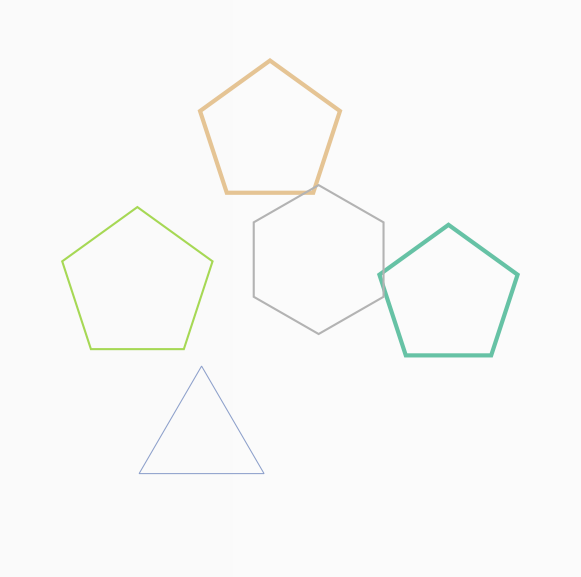[{"shape": "pentagon", "thickness": 2, "radius": 0.62, "center": [0.772, 0.485]}, {"shape": "triangle", "thickness": 0.5, "radius": 0.62, "center": [0.347, 0.241]}, {"shape": "pentagon", "thickness": 1, "radius": 0.68, "center": [0.236, 0.505]}, {"shape": "pentagon", "thickness": 2, "radius": 0.63, "center": [0.465, 0.768]}, {"shape": "hexagon", "thickness": 1, "radius": 0.64, "center": [0.548, 0.55]}]